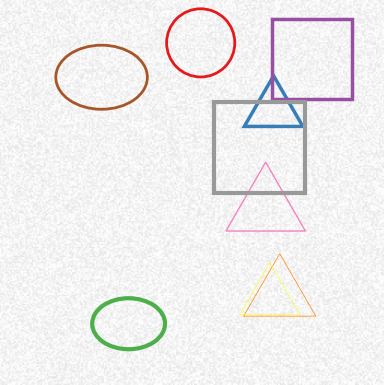[{"shape": "circle", "thickness": 2, "radius": 0.44, "center": [0.521, 0.889]}, {"shape": "triangle", "thickness": 2.5, "radius": 0.44, "center": [0.711, 0.715]}, {"shape": "oval", "thickness": 3, "radius": 0.47, "center": [0.334, 0.159]}, {"shape": "square", "thickness": 2.5, "radius": 0.52, "center": [0.81, 0.847]}, {"shape": "triangle", "thickness": 0.5, "radius": 0.54, "center": [0.727, 0.233]}, {"shape": "triangle", "thickness": 0.5, "radius": 0.45, "center": [0.701, 0.228]}, {"shape": "oval", "thickness": 2, "radius": 0.59, "center": [0.264, 0.799]}, {"shape": "triangle", "thickness": 1, "radius": 0.6, "center": [0.69, 0.46]}, {"shape": "square", "thickness": 3, "radius": 0.59, "center": [0.674, 0.616]}]